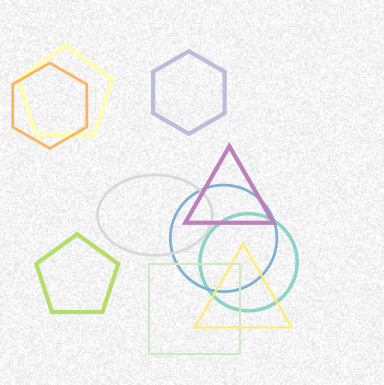[{"shape": "circle", "thickness": 2.5, "radius": 0.63, "center": [0.646, 0.319]}, {"shape": "pentagon", "thickness": 3, "radius": 0.64, "center": [0.17, 0.754]}, {"shape": "hexagon", "thickness": 3, "radius": 0.54, "center": [0.491, 0.76]}, {"shape": "circle", "thickness": 2, "radius": 0.69, "center": [0.581, 0.381]}, {"shape": "hexagon", "thickness": 2, "radius": 0.56, "center": [0.129, 0.726]}, {"shape": "pentagon", "thickness": 3, "radius": 0.56, "center": [0.201, 0.28]}, {"shape": "oval", "thickness": 2, "radius": 0.75, "center": [0.402, 0.441]}, {"shape": "triangle", "thickness": 3, "radius": 0.66, "center": [0.596, 0.488]}, {"shape": "square", "thickness": 1.5, "radius": 0.59, "center": [0.505, 0.197]}, {"shape": "triangle", "thickness": 1.5, "radius": 0.72, "center": [0.632, 0.222]}]